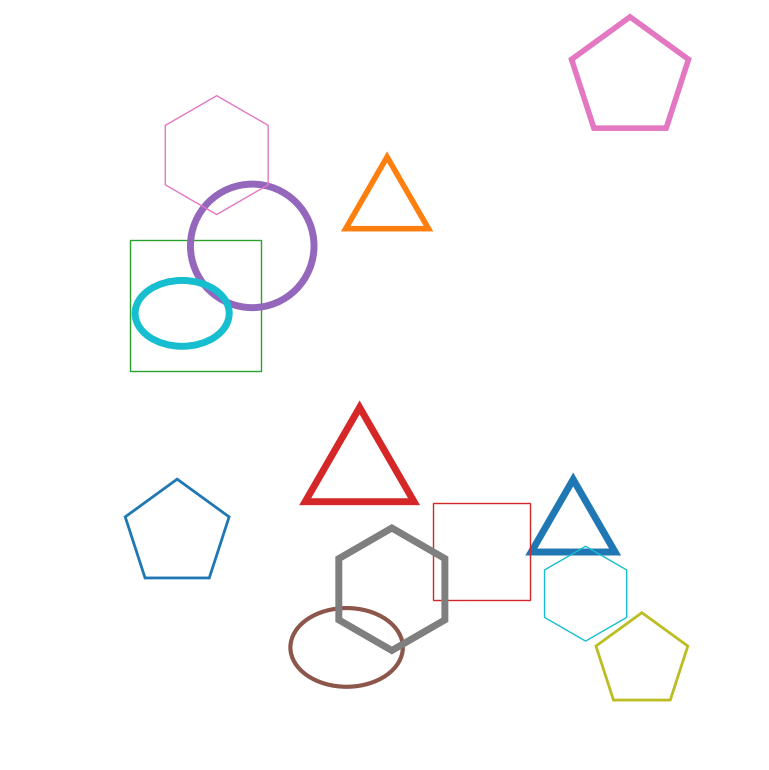[{"shape": "pentagon", "thickness": 1, "radius": 0.35, "center": [0.23, 0.307]}, {"shape": "triangle", "thickness": 2.5, "radius": 0.31, "center": [0.744, 0.315]}, {"shape": "triangle", "thickness": 2, "radius": 0.31, "center": [0.503, 0.734]}, {"shape": "square", "thickness": 0.5, "radius": 0.43, "center": [0.254, 0.603]}, {"shape": "square", "thickness": 0.5, "radius": 0.31, "center": [0.625, 0.284]}, {"shape": "triangle", "thickness": 2.5, "radius": 0.41, "center": [0.467, 0.389]}, {"shape": "circle", "thickness": 2.5, "radius": 0.4, "center": [0.328, 0.681]}, {"shape": "oval", "thickness": 1.5, "radius": 0.37, "center": [0.45, 0.159]}, {"shape": "pentagon", "thickness": 2, "radius": 0.4, "center": [0.818, 0.898]}, {"shape": "hexagon", "thickness": 0.5, "radius": 0.39, "center": [0.281, 0.799]}, {"shape": "hexagon", "thickness": 2.5, "radius": 0.4, "center": [0.509, 0.235]}, {"shape": "pentagon", "thickness": 1, "radius": 0.31, "center": [0.834, 0.142]}, {"shape": "oval", "thickness": 2.5, "radius": 0.31, "center": [0.237, 0.593]}, {"shape": "hexagon", "thickness": 0.5, "radius": 0.31, "center": [0.761, 0.229]}]